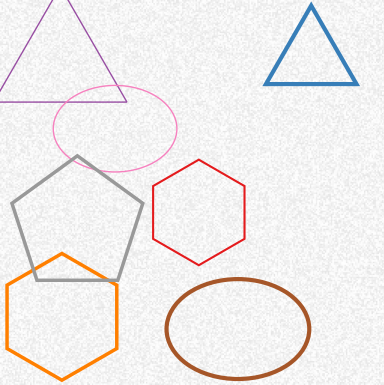[{"shape": "hexagon", "thickness": 1.5, "radius": 0.69, "center": [0.516, 0.448]}, {"shape": "triangle", "thickness": 3, "radius": 0.68, "center": [0.808, 0.85]}, {"shape": "triangle", "thickness": 1, "radius": 1.0, "center": [0.157, 0.835]}, {"shape": "hexagon", "thickness": 2.5, "radius": 0.82, "center": [0.161, 0.177]}, {"shape": "oval", "thickness": 3, "radius": 0.93, "center": [0.618, 0.145]}, {"shape": "oval", "thickness": 1, "radius": 0.8, "center": [0.299, 0.666]}, {"shape": "pentagon", "thickness": 2.5, "radius": 0.89, "center": [0.201, 0.417]}]